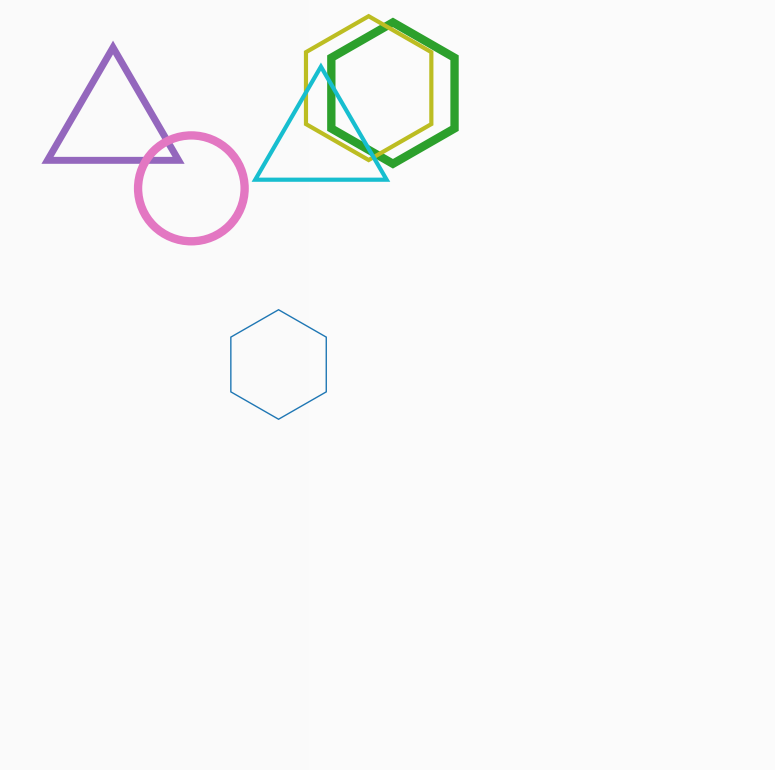[{"shape": "hexagon", "thickness": 0.5, "radius": 0.36, "center": [0.359, 0.527]}, {"shape": "hexagon", "thickness": 3, "radius": 0.46, "center": [0.507, 0.879]}, {"shape": "triangle", "thickness": 2.5, "radius": 0.49, "center": [0.146, 0.841]}, {"shape": "circle", "thickness": 3, "radius": 0.34, "center": [0.247, 0.755]}, {"shape": "hexagon", "thickness": 1.5, "radius": 0.47, "center": [0.476, 0.886]}, {"shape": "triangle", "thickness": 1.5, "radius": 0.49, "center": [0.414, 0.816]}]